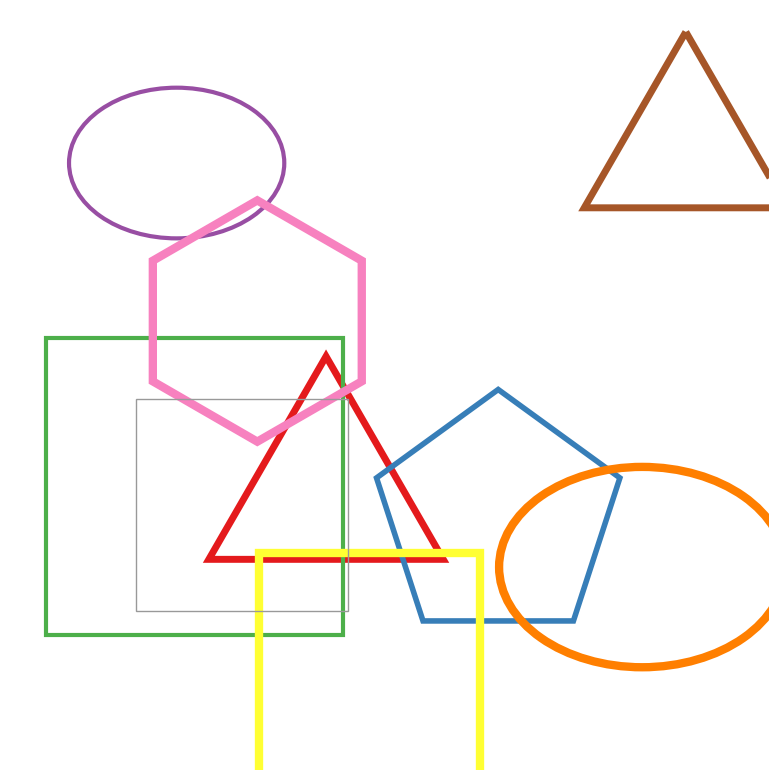[{"shape": "triangle", "thickness": 2.5, "radius": 0.88, "center": [0.423, 0.361]}, {"shape": "pentagon", "thickness": 2, "radius": 0.83, "center": [0.647, 0.328]}, {"shape": "square", "thickness": 1.5, "radius": 0.96, "center": [0.253, 0.368]}, {"shape": "oval", "thickness": 1.5, "radius": 0.7, "center": [0.229, 0.788]}, {"shape": "oval", "thickness": 3, "radius": 0.93, "center": [0.834, 0.264]}, {"shape": "square", "thickness": 3, "radius": 0.72, "center": [0.48, 0.139]}, {"shape": "triangle", "thickness": 2.5, "radius": 0.76, "center": [0.891, 0.806]}, {"shape": "hexagon", "thickness": 3, "radius": 0.78, "center": [0.334, 0.583]}, {"shape": "square", "thickness": 0.5, "radius": 0.69, "center": [0.315, 0.344]}]